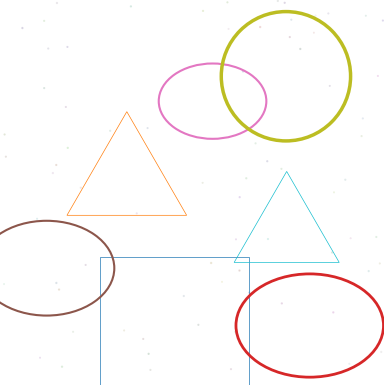[{"shape": "square", "thickness": 0.5, "radius": 0.97, "center": [0.453, 0.137]}, {"shape": "triangle", "thickness": 0.5, "radius": 0.9, "center": [0.329, 0.53]}, {"shape": "oval", "thickness": 2, "radius": 0.96, "center": [0.805, 0.154]}, {"shape": "oval", "thickness": 1.5, "radius": 0.88, "center": [0.121, 0.303]}, {"shape": "oval", "thickness": 1.5, "radius": 0.7, "center": [0.552, 0.737]}, {"shape": "circle", "thickness": 2.5, "radius": 0.84, "center": [0.743, 0.802]}, {"shape": "triangle", "thickness": 0.5, "radius": 0.79, "center": [0.745, 0.397]}]